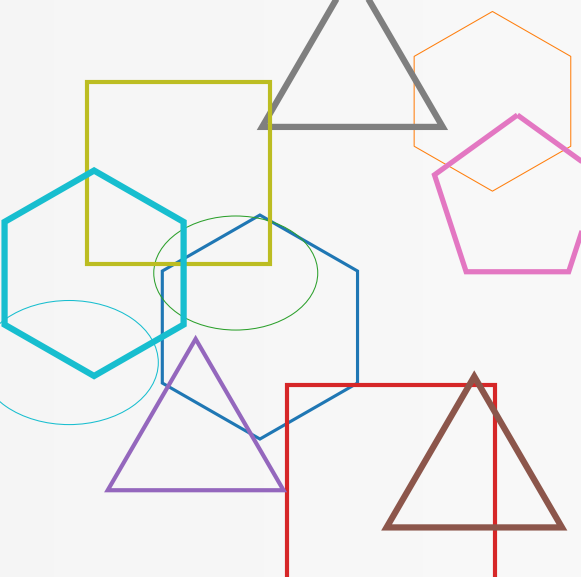[{"shape": "hexagon", "thickness": 1.5, "radius": 0.97, "center": [0.447, 0.433]}, {"shape": "hexagon", "thickness": 0.5, "radius": 0.78, "center": [0.847, 0.824]}, {"shape": "oval", "thickness": 0.5, "radius": 0.71, "center": [0.406, 0.526]}, {"shape": "square", "thickness": 2, "radius": 0.89, "center": [0.673, 0.153]}, {"shape": "triangle", "thickness": 2, "radius": 0.87, "center": [0.337, 0.238]}, {"shape": "triangle", "thickness": 3, "radius": 0.87, "center": [0.816, 0.173]}, {"shape": "pentagon", "thickness": 2.5, "radius": 0.75, "center": [0.89, 0.65]}, {"shape": "triangle", "thickness": 3, "radius": 0.9, "center": [0.606, 0.869]}, {"shape": "square", "thickness": 2, "radius": 0.79, "center": [0.308, 0.7]}, {"shape": "hexagon", "thickness": 3, "radius": 0.89, "center": [0.162, 0.526]}, {"shape": "oval", "thickness": 0.5, "radius": 0.77, "center": [0.119, 0.371]}]